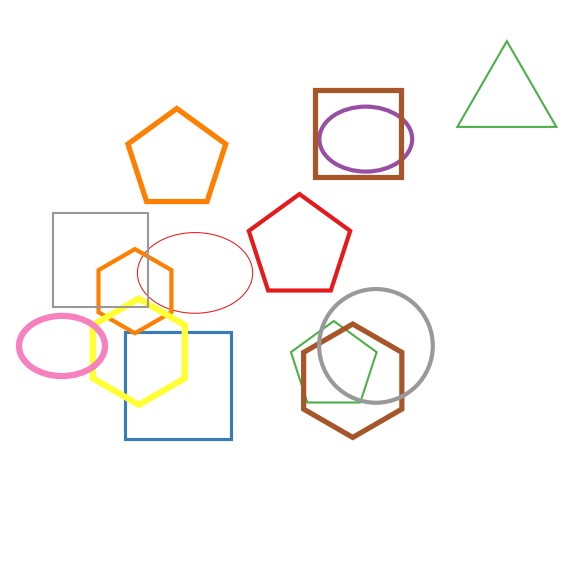[{"shape": "oval", "thickness": 0.5, "radius": 0.5, "center": [0.338, 0.527]}, {"shape": "pentagon", "thickness": 2, "radius": 0.46, "center": [0.519, 0.571]}, {"shape": "square", "thickness": 1.5, "radius": 0.46, "center": [0.308, 0.332]}, {"shape": "pentagon", "thickness": 1, "radius": 0.39, "center": [0.578, 0.365]}, {"shape": "triangle", "thickness": 1, "radius": 0.49, "center": [0.878, 0.829]}, {"shape": "oval", "thickness": 2, "radius": 0.4, "center": [0.633, 0.758]}, {"shape": "pentagon", "thickness": 2.5, "radius": 0.45, "center": [0.306, 0.722]}, {"shape": "hexagon", "thickness": 2, "radius": 0.36, "center": [0.234, 0.495]}, {"shape": "hexagon", "thickness": 3, "radius": 0.46, "center": [0.24, 0.39]}, {"shape": "hexagon", "thickness": 2.5, "radius": 0.49, "center": [0.611, 0.34]}, {"shape": "square", "thickness": 2.5, "radius": 0.37, "center": [0.621, 0.768]}, {"shape": "oval", "thickness": 3, "radius": 0.37, "center": [0.107, 0.4]}, {"shape": "circle", "thickness": 2, "radius": 0.49, "center": [0.651, 0.4]}, {"shape": "square", "thickness": 1, "radius": 0.41, "center": [0.175, 0.549]}]